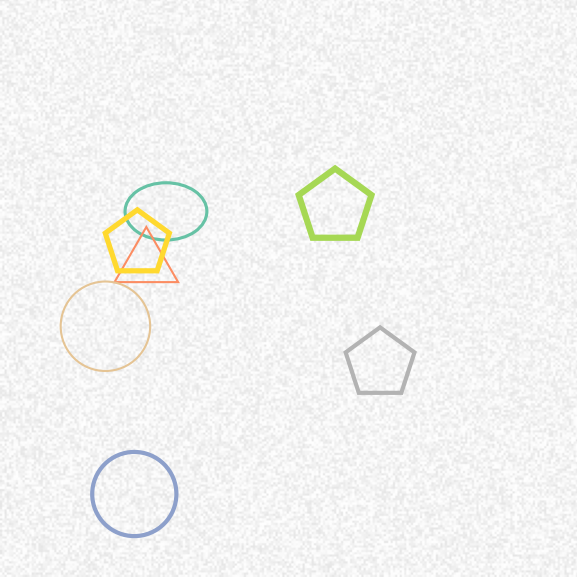[{"shape": "oval", "thickness": 1.5, "radius": 0.35, "center": [0.287, 0.633]}, {"shape": "triangle", "thickness": 1, "radius": 0.32, "center": [0.253, 0.542]}, {"shape": "circle", "thickness": 2, "radius": 0.36, "center": [0.233, 0.144]}, {"shape": "pentagon", "thickness": 3, "radius": 0.33, "center": [0.58, 0.641]}, {"shape": "pentagon", "thickness": 2.5, "radius": 0.29, "center": [0.238, 0.577]}, {"shape": "circle", "thickness": 1, "radius": 0.39, "center": [0.183, 0.434]}, {"shape": "pentagon", "thickness": 2, "radius": 0.31, "center": [0.658, 0.37]}]